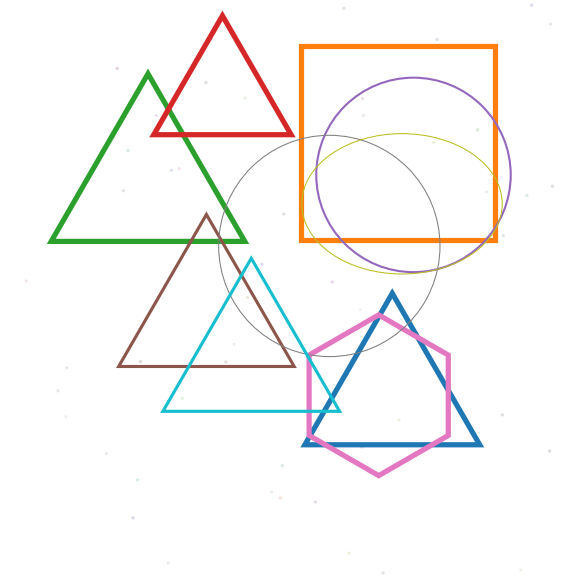[{"shape": "triangle", "thickness": 2.5, "radius": 0.87, "center": [0.679, 0.316]}, {"shape": "square", "thickness": 2.5, "radius": 0.84, "center": [0.689, 0.752]}, {"shape": "triangle", "thickness": 2.5, "radius": 0.97, "center": [0.256, 0.678]}, {"shape": "triangle", "thickness": 2.5, "radius": 0.69, "center": [0.385, 0.835]}, {"shape": "circle", "thickness": 1, "radius": 0.84, "center": [0.716, 0.696]}, {"shape": "triangle", "thickness": 1.5, "radius": 0.88, "center": [0.357, 0.452]}, {"shape": "hexagon", "thickness": 2.5, "radius": 0.7, "center": [0.656, 0.315]}, {"shape": "circle", "thickness": 0.5, "radius": 0.96, "center": [0.57, 0.573]}, {"shape": "oval", "thickness": 0.5, "radius": 0.87, "center": [0.696, 0.646]}, {"shape": "triangle", "thickness": 1.5, "radius": 0.88, "center": [0.435, 0.375]}]